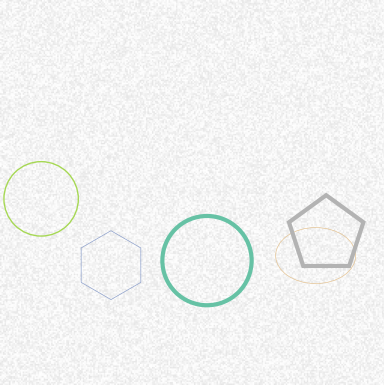[{"shape": "circle", "thickness": 3, "radius": 0.58, "center": [0.538, 0.323]}, {"shape": "hexagon", "thickness": 0.5, "radius": 0.45, "center": [0.288, 0.311]}, {"shape": "circle", "thickness": 1, "radius": 0.48, "center": [0.107, 0.483]}, {"shape": "oval", "thickness": 0.5, "radius": 0.52, "center": [0.82, 0.336]}, {"shape": "pentagon", "thickness": 3, "radius": 0.51, "center": [0.847, 0.391]}]